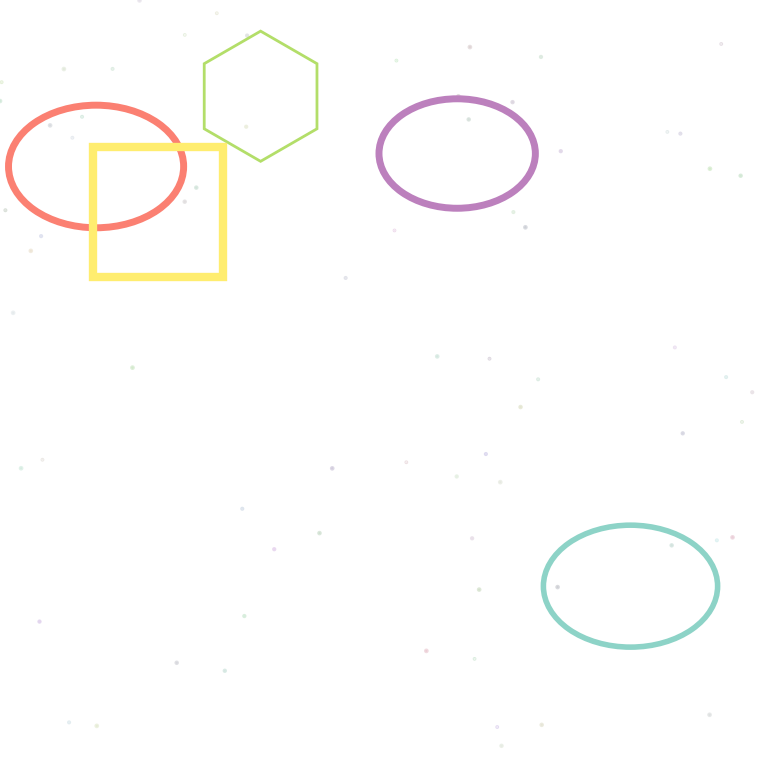[{"shape": "oval", "thickness": 2, "radius": 0.57, "center": [0.819, 0.239]}, {"shape": "oval", "thickness": 2.5, "radius": 0.57, "center": [0.125, 0.784]}, {"shape": "hexagon", "thickness": 1, "radius": 0.42, "center": [0.338, 0.875]}, {"shape": "oval", "thickness": 2.5, "radius": 0.51, "center": [0.594, 0.801]}, {"shape": "square", "thickness": 3, "radius": 0.42, "center": [0.205, 0.725]}]